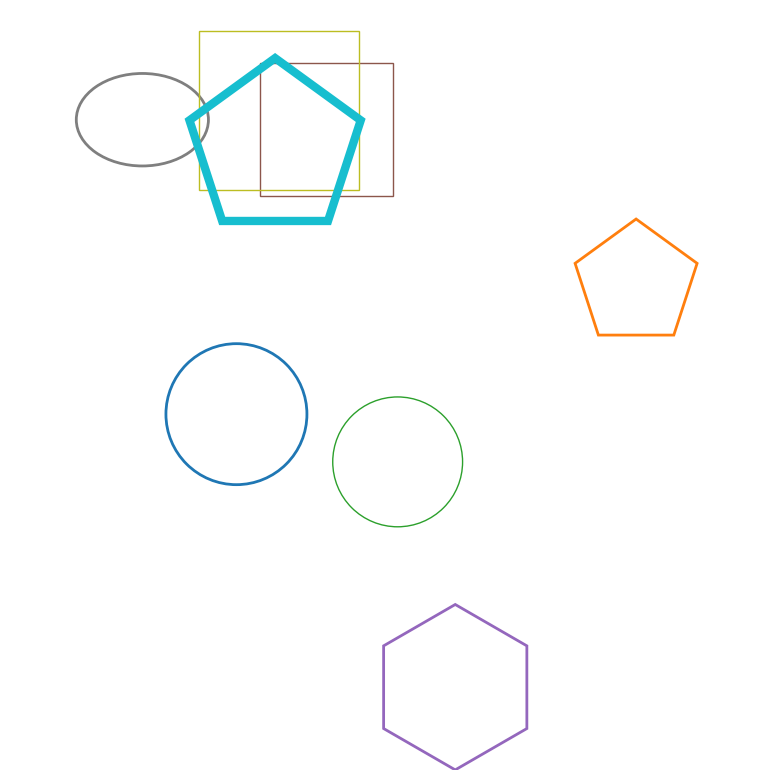[{"shape": "circle", "thickness": 1, "radius": 0.46, "center": [0.307, 0.462]}, {"shape": "pentagon", "thickness": 1, "radius": 0.42, "center": [0.826, 0.632]}, {"shape": "circle", "thickness": 0.5, "radius": 0.42, "center": [0.516, 0.4]}, {"shape": "hexagon", "thickness": 1, "radius": 0.54, "center": [0.591, 0.108]}, {"shape": "square", "thickness": 0.5, "radius": 0.43, "center": [0.424, 0.832]}, {"shape": "oval", "thickness": 1, "radius": 0.43, "center": [0.185, 0.845]}, {"shape": "square", "thickness": 0.5, "radius": 0.52, "center": [0.363, 0.857]}, {"shape": "pentagon", "thickness": 3, "radius": 0.58, "center": [0.357, 0.808]}]